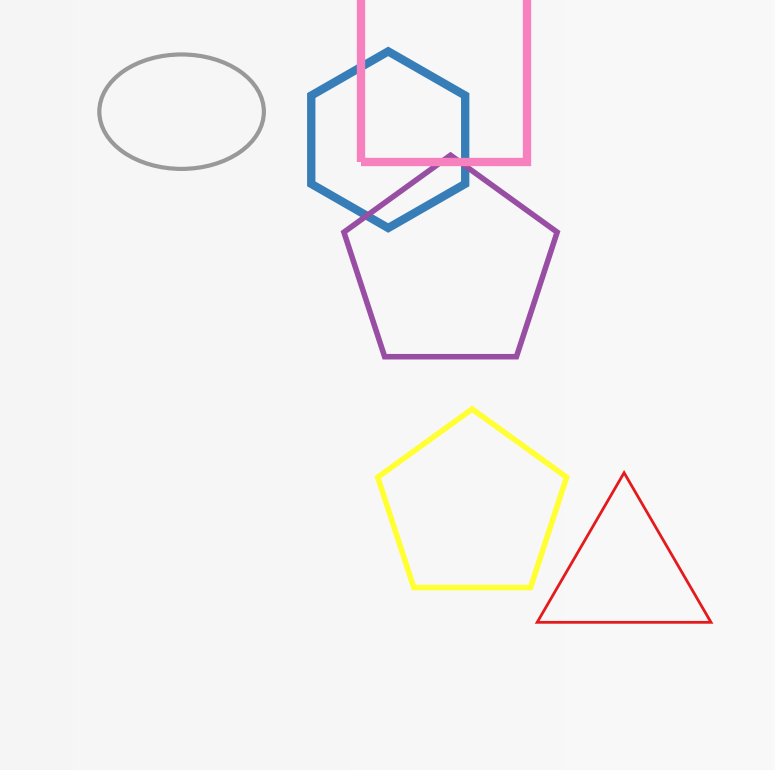[{"shape": "triangle", "thickness": 1, "radius": 0.65, "center": [0.805, 0.257]}, {"shape": "hexagon", "thickness": 3, "radius": 0.57, "center": [0.501, 0.819]}, {"shape": "pentagon", "thickness": 2, "radius": 0.72, "center": [0.581, 0.654]}, {"shape": "pentagon", "thickness": 2, "radius": 0.64, "center": [0.609, 0.341]}, {"shape": "square", "thickness": 3, "radius": 0.54, "center": [0.573, 0.896]}, {"shape": "oval", "thickness": 1.5, "radius": 0.53, "center": [0.234, 0.855]}]